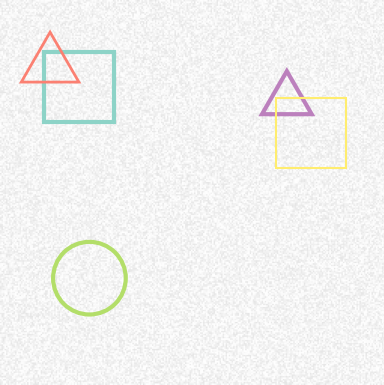[{"shape": "square", "thickness": 3, "radius": 0.45, "center": [0.204, 0.774]}, {"shape": "triangle", "thickness": 2, "radius": 0.43, "center": [0.13, 0.83]}, {"shape": "circle", "thickness": 3, "radius": 0.47, "center": [0.232, 0.277]}, {"shape": "triangle", "thickness": 3, "radius": 0.37, "center": [0.745, 0.741]}, {"shape": "square", "thickness": 1.5, "radius": 0.45, "center": [0.808, 0.655]}]